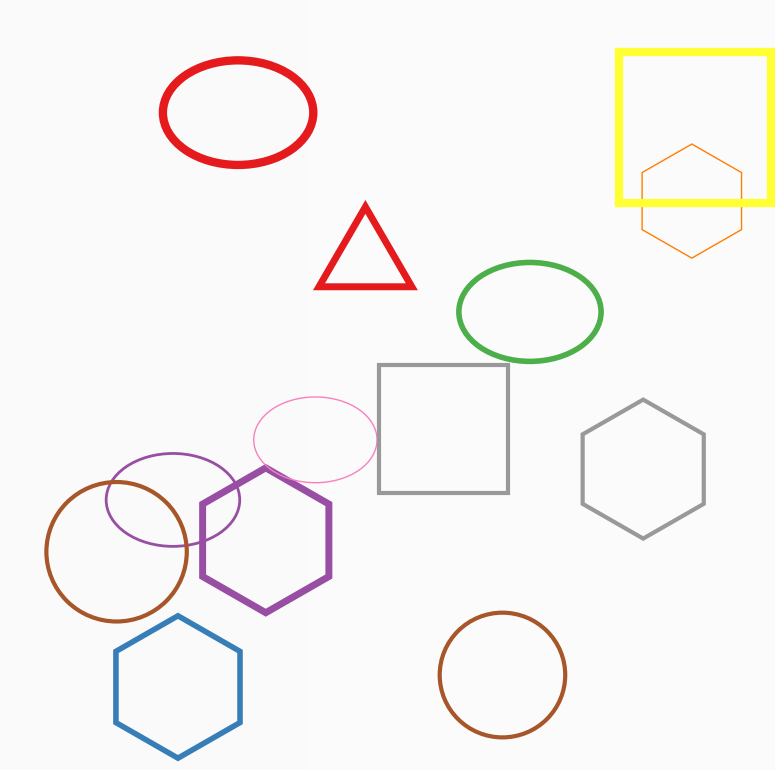[{"shape": "triangle", "thickness": 2.5, "radius": 0.35, "center": [0.471, 0.662]}, {"shape": "oval", "thickness": 3, "radius": 0.49, "center": [0.307, 0.854]}, {"shape": "hexagon", "thickness": 2, "radius": 0.46, "center": [0.23, 0.108]}, {"shape": "oval", "thickness": 2, "radius": 0.46, "center": [0.684, 0.595]}, {"shape": "hexagon", "thickness": 2.5, "radius": 0.47, "center": [0.343, 0.298]}, {"shape": "oval", "thickness": 1, "radius": 0.43, "center": [0.223, 0.351]}, {"shape": "hexagon", "thickness": 0.5, "radius": 0.37, "center": [0.893, 0.739]}, {"shape": "square", "thickness": 3, "radius": 0.49, "center": [0.897, 0.834]}, {"shape": "circle", "thickness": 1.5, "radius": 0.45, "center": [0.15, 0.283]}, {"shape": "circle", "thickness": 1.5, "radius": 0.4, "center": [0.648, 0.123]}, {"shape": "oval", "thickness": 0.5, "radius": 0.4, "center": [0.407, 0.429]}, {"shape": "hexagon", "thickness": 1.5, "radius": 0.45, "center": [0.83, 0.391]}, {"shape": "square", "thickness": 1.5, "radius": 0.42, "center": [0.572, 0.443]}]